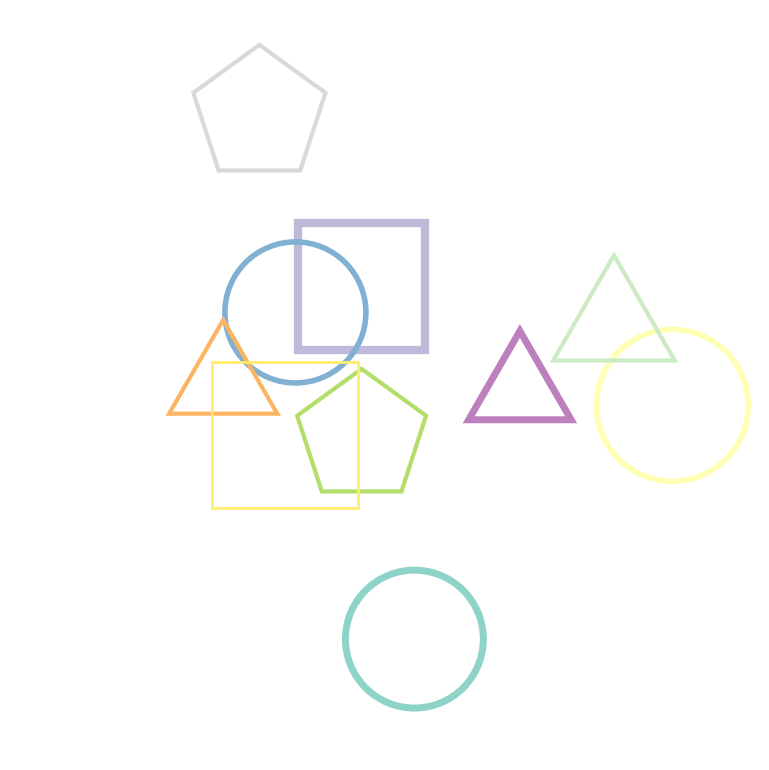[{"shape": "circle", "thickness": 2.5, "radius": 0.45, "center": [0.538, 0.17]}, {"shape": "circle", "thickness": 2, "radius": 0.49, "center": [0.873, 0.474]}, {"shape": "square", "thickness": 3, "radius": 0.41, "center": [0.469, 0.628]}, {"shape": "circle", "thickness": 2, "radius": 0.46, "center": [0.384, 0.594]}, {"shape": "triangle", "thickness": 1.5, "radius": 0.41, "center": [0.29, 0.503]}, {"shape": "pentagon", "thickness": 1.5, "radius": 0.44, "center": [0.47, 0.433]}, {"shape": "pentagon", "thickness": 1.5, "radius": 0.45, "center": [0.337, 0.852]}, {"shape": "triangle", "thickness": 2.5, "radius": 0.38, "center": [0.675, 0.493]}, {"shape": "triangle", "thickness": 1.5, "radius": 0.46, "center": [0.797, 0.577]}, {"shape": "square", "thickness": 1, "radius": 0.47, "center": [0.37, 0.435]}]